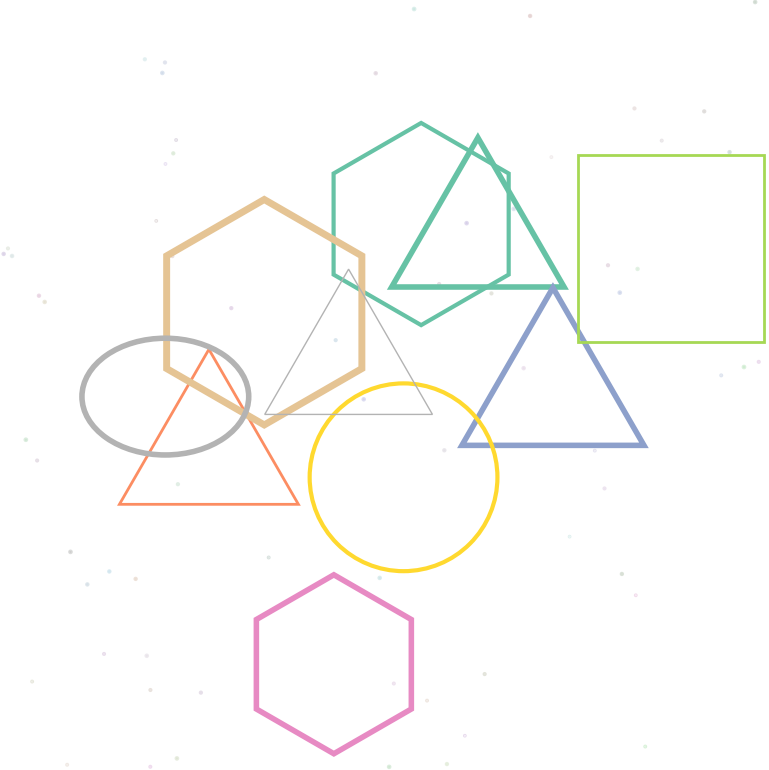[{"shape": "hexagon", "thickness": 1.5, "radius": 0.66, "center": [0.547, 0.709]}, {"shape": "triangle", "thickness": 2, "radius": 0.65, "center": [0.621, 0.692]}, {"shape": "triangle", "thickness": 1, "radius": 0.67, "center": [0.271, 0.412]}, {"shape": "triangle", "thickness": 2, "radius": 0.68, "center": [0.718, 0.49]}, {"shape": "hexagon", "thickness": 2, "radius": 0.58, "center": [0.434, 0.137]}, {"shape": "square", "thickness": 1, "radius": 0.6, "center": [0.871, 0.677]}, {"shape": "circle", "thickness": 1.5, "radius": 0.61, "center": [0.524, 0.38]}, {"shape": "hexagon", "thickness": 2.5, "radius": 0.73, "center": [0.343, 0.595]}, {"shape": "oval", "thickness": 2, "radius": 0.54, "center": [0.215, 0.485]}, {"shape": "triangle", "thickness": 0.5, "radius": 0.63, "center": [0.453, 0.525]}]